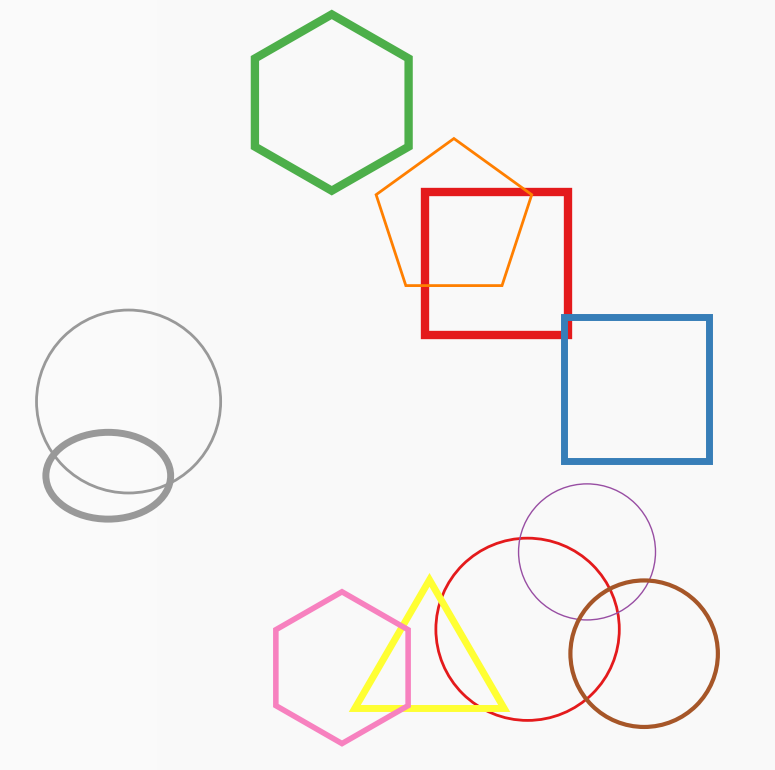[{"shape": "circle", "thickness": 1, "radius": 0.59, "center": [0.681, 0.183]}, {"shape": "square", "thickness": 3, "radius": 0.46, "center": [0.641, 0.658]}, {"shape": "square", "thickness": 2.5, "radius": 0.47, "center": [0.821, 0.495]}, {"shape": "hexagon", "thickness": 3, "radius": 0.57, "center": [0.428, 0.867]}, {"shape": "circle", "thickness": 0.5, "radius": 0.44, "center": [0.757, 0.283]}, {"shape": "pentagon", "thickness": 1, "radius": 0.53, "center": [0.586, 0.715]}, {"shape": "triangle", "thickness": 2.5, "radius": 0.56, "center": [0.554, 0.136]}, {"shape": "circle", "thickness": 1.5, "radius": 0.48, "center": [0.831, 0.151]}, {"shape": "hexagon", "thickness": 2, "radius": 0.49, "center": [0.441, 0.133]}, {"shape": "oval", "thickness": 2.5, "radius": 0.4, "center": [0.14, 0.382]}, {"shape": "circle", "thickness": 1, "radius": 0.59, "center": [0.166, 0.479]}]